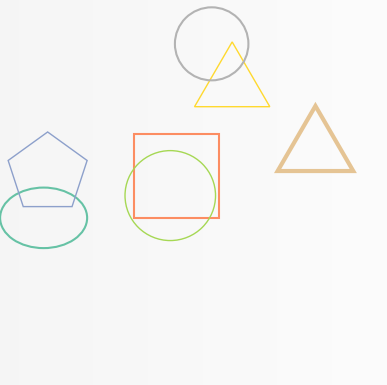[{"shape": "oval", "thickness": 1.5, "radius": 0.56, "center": [0.113, 0.434]}, {"shape": "square", "thickness": 1.5, "radius": 0.55, "center": [0.455, 0.542]}, {"shape": "pentagon", "thickness": 1, "radius": 0.54, "center": [0.123, 0.55]}, {"shape": "circle", "thickness": 1, "radius": 0.58, "center": [0.439, 0.492]}, {"shape": "triangle", "thickness": 1, "radius": 0.56, "center": [0.599, 0.779]}, {"shape": "triangle", "thickness": 3, "radius": 0.56, "center": [0.814, 0.612]}, {"shape": "circle", "thickness": 1.5, "radius": 0.47, "center": [0.546, 0.886]}]